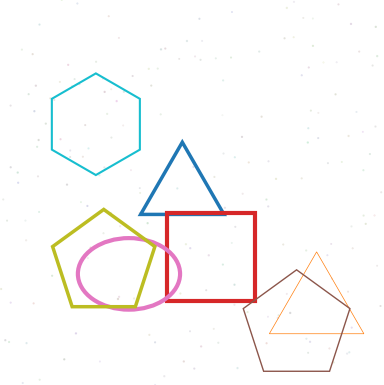[{"shape": "triangle", "thickness": 2.5, "radius": 0.62, "center": [0.474, 0.506]}, {"shape": "triangle", "thickness": 0.5, "radius": 0.71, "center": [0.822, 0.204]}, {"shape": "square", "thickness": 3, "radius": 0.57, "center": [0.547, 0.332]}, {"shape": "pentagon", "thickness": 1, "radius": 0.73, "center": [0.77, 0.153]}, {"shape": "oval", "thickness": 3, "radius": 0.66, "center": [0.335, 0.289]}, {"shape": "pentagon", "thickness": 2.5, "radius": 0.7, "center": [0.269, 0.316]}, {"shape": "hexagon", "thickness": 1.5, "radius": 0.66, "center": [0.249, 0.677]}]